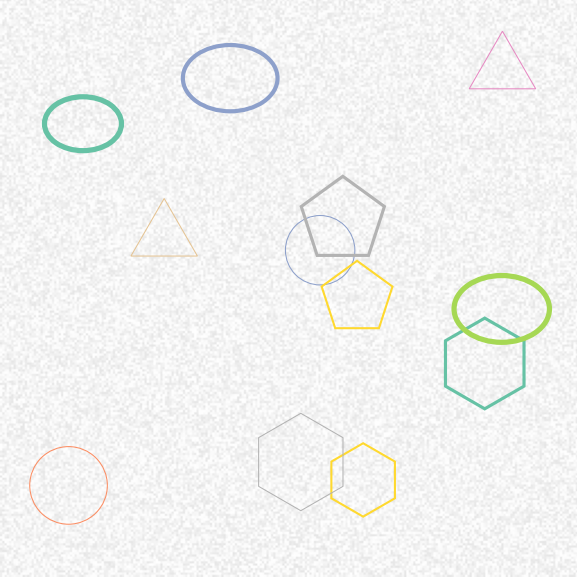[{"shape": "hexagon", "thickness": 1.5, "radius": 0.39, "center": [0.839, 0.37]}, {"shape": "oval", "thickness": 2.5, "radius": 0.33, "center": [0.144, 0.785]}, {"shape": "circle", "thickness": 0.5, "radius": 0.34, "center": [0.119, 0.159]}, {"shape": "oval", "thickness": 2, "radius": 0.41, "center": [0.399, 0.864]}, {"shape": "circle", "thickness": 0.5, "radius": 0.3, "center": [0.554, 0.566]}, {"shape": "triangle", "thickness": 0.5, "radius": 0.33, "center": [0.87, 0.879]}, {"shape": "oval", "thickness": 2.5, "radius": 0.41, "center": [0.869, 0.464]}, {"shape": "hexagon", "thickness": 1, "radius": 0.32, "center": [0.629, 0.168]}, {"shape": "pentagon", "thickness": 1, "radius": 0.32, "center": [0.618, 0.483]}, {"shape": "triangle", "thickness": 0.5, "radius": 0.33, "center": [0.284, 0.589]}, {"shape": "hexagon", "thickness": 0.5, "radius": 0.42, "center": [0.521, 0.199]}, {"shape": "pentagon", "thickness": 1.5, "radius": 0.38, "center": [0.594, 0.618]}]